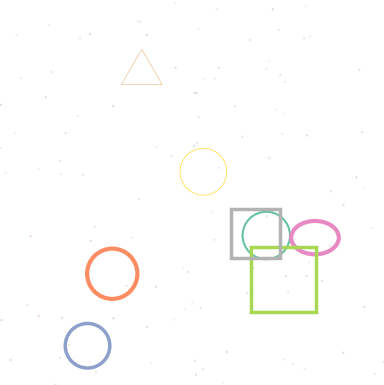[{"shape": "circle", "thickness": 1.5, "radius": 0.31, "center": [0.692, 0.388]}, {"shape": "circle", "thickness": 3, "radius": 0.33, "center": [0.292, 0.289]}, {"shape": "circle", "thickness": 2.5, "radius": 0.29, "center": [0.227, 0.102]}, {"shape": "oval", "thickness": 3, "radius": 0.31, "center": [0.818, 0.383]}, {"shape": "square", "thickness": 2.5, "radius": 0.42, "center": [0.736, 0.274]}, {"shape": "circle", "thickness": 0.5, "radius": 0.3, "center": [0.528, 0.554]}, {"shape": "triangle", "thickness": 0.5, "radius": 0.31, "center": [0.368, 0.811]}, {"shape": "square", "thickness": 2.5, "radius": 0.32, "center": [0.664, 0.393]}]